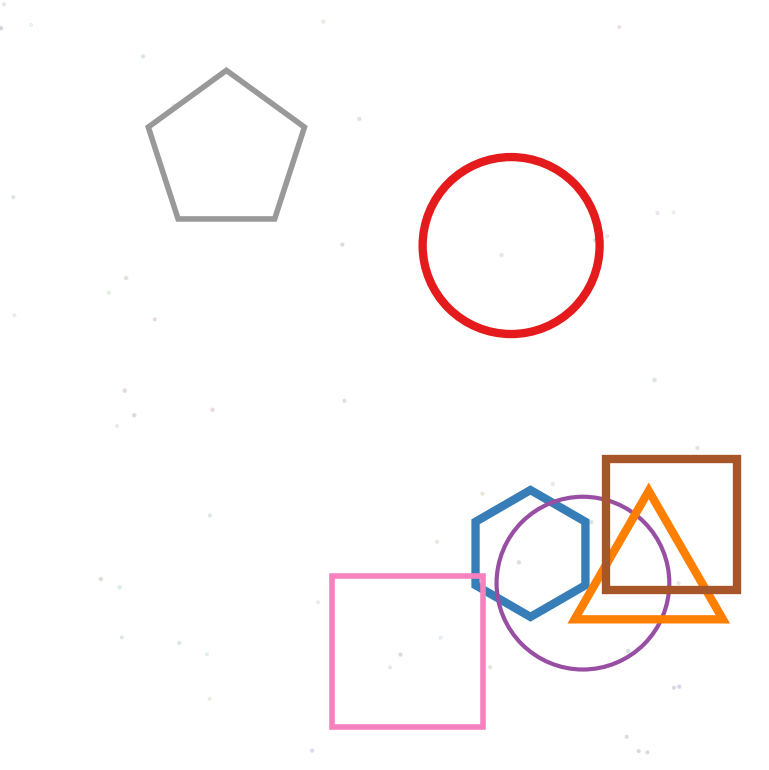[{"shape": "circle", "thickness": 3, "radius": 0.57, "center": [0.664, 0.681]}, {"shape": "hexagon", "thickness": 3, "radius": 0.41, "center": [0.689, 0.281]}, {"shape": "circle", "thickness": 1.5, "radius": 0.56, "center": [0.757, 0.243]}, {"shape": "triangle", "thickness": 3, "radius": 0.56, "center": [0.843, 0.251]}, {"shape": "square", "thickness": 3, "radius": 0.43, "center": [0.872, 0.319]}, {"shape": "square", "thickness": 2, "radius": 0.49, "center": [0.529, 0.154]}, {"shape": "pentagon", "thickness": 2, "radius": 0.53, "center": [0.294, 0.802]}]